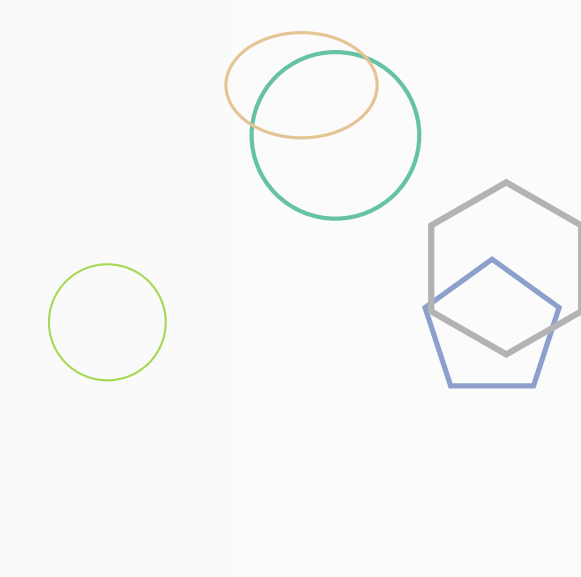[{"shape": "circle", "thickness": 2, "radius": 0.72, "center": [0.577, 0.765]}, {"shape": "pentagon", "thickness": 2.5, "radius": 0.61, "center": [0.847, 0.429]}, {"shape": "circle", "thickness": 1, "radius": 0.5, "center": [0.185, 0.441]}, {"shape": "oval", "thickness": 1.5, "radius": 0.65, "center": [0.519, 0.852]}, {"shape": "hexagon", "thickness": 3, "radius": 0.74, "center": [0.871, 0.534]}]